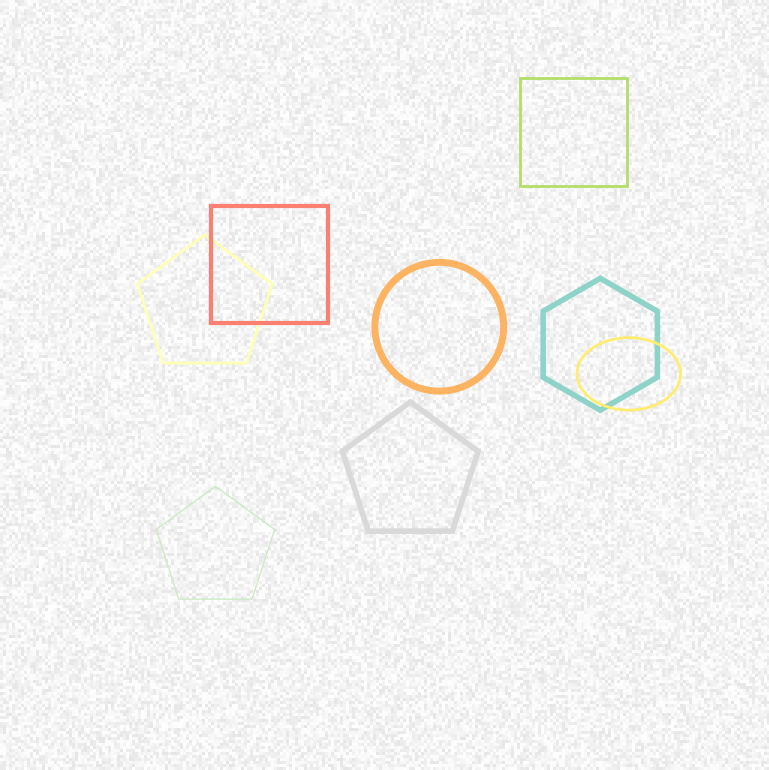[{"shape": "hexagon", "thickness": 2, "radius": 0.43, "center": [0.78, 0.553]}, {"shape": "pentagon", "thickness": 1, "radius": 0.46, "center": [0.266, 0.603]}, {"shape": "square", "thickness": 1.5, "radius": 0.38, "center": [0.35, 0.656]}, {"shape": "circle", "thickness": 2.5, "radius": 0.42, "center": [0.57, 0.576]}, {"shape": "square", "thickness": 1, "radius": 0.35, "center": [0.745, 0.828]}, {"shape": "pentagon", "thickness": 2, "radius": 0.46, "center": [0.533, 0.385]}, {"shape": "pentagon", "thickness": 0.5, "radius": 0.4, "center": [0.28, 0.287]}, {"shape": "oval", "thickness": 1, "radius": 0.34, "center": [0.817, 0.514]}]